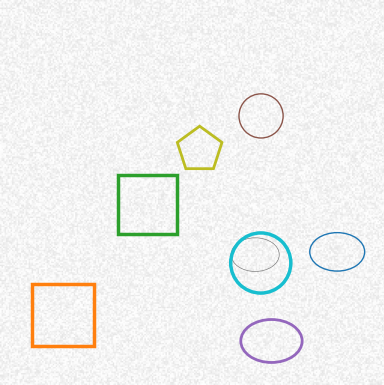[{"shape": "oval", "thickness": 1, "radius": 0.36, "center": [0.876, 0.346]}, {"shape": "square", "thickness": 2.5, "radius": 0.41, "center": [0.164, 0.181]}, {"shape": "square", "thickness": 2.5, "radius": 0.38, "center": [0.383, 0.468]}, {"shape": "oval", "thickness": 2, "radius": 0.4, "center": [0.705, 0.114]}, {"shape": "circle", "thickness": 1, "radius": 0.29, "center": [0.678, 0.699]}, {"shape": "oval", "thickness": 0.5, "radius": 0.31, "center": [0.663, 0.339]}, {"shape": "pentagon", "thickness": 2, "radius": 0.31, "center": [0.519, 0.611]}, {"shape": "circle", "thickness": 2.5, "radius": 0.39, "center": [0.677, 0.317]}]